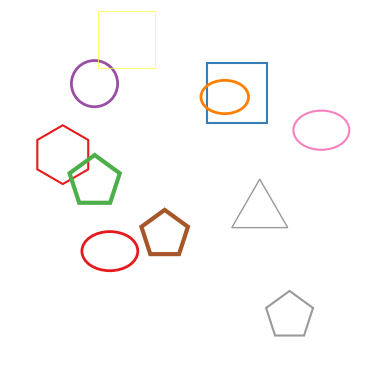[{"shape": "hexagon", "thickness": 1.5, "radius": 0.38, "center": [0.163, 0.598]}, {"shape": "oval", "thickness": 2, "radius": 0.36, "center": [0.285, 0.348]}, {"shape": "square", "thickness": 1.5, "radius": 0.39, "center": [0.615, 0.758]}, {"shape": "pentagon", "thickness": 3, "radius": 0.34, "center": [0.246, 0.529]}, {"shape": "circle", "thickness": 2, "radius": 0.3, "center": [0.245, 0.783]}, {"shape": "oval", "thickness": 2, "radius": 0.31, "center": [0.584, 0.748]}, {"shape": "square", "thickness": 0.5, "radius": 0.37, "center": [0.329, 0.898]}, {"shape": "pentagon", "thickness": 3, "radius": 0.32, "center": [0.428, 0.391]}, {"shape": "oval", "thickness": 1.5, "radius": 0.36, "center": [0.835, 0.662]}, {"shape": "triangle", "thickness": 1, "radius": 0.42, "center": [0.675, 0.451]}, {"shape": "pentagon", "thickness": 1.5, "radius": 0.32, "center": [0.752, 0.18]}]